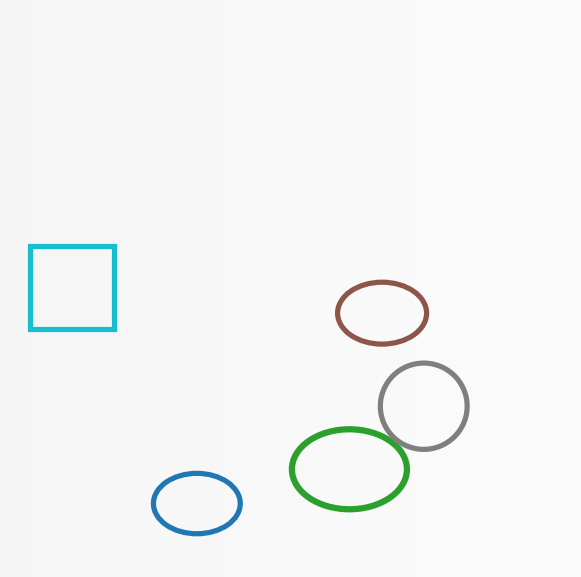[{"shape": "oval", "thickness": 2.5, "radius": 0.37, "center": [0.339, 0.127]}, {"shape": "oval", "thickness": 3, "radius": 0.49, "center": [0.601, 0.187]}, {"shape": "oval", "thickness": 2.5, "radius": 0.38, "center": [0.657, 0.457]}, {"shape": "circle", "thickness": 2.5, "radius": 0.37, "center": [0.729, 0.296]}, {"shape": "square", "thickness": 2.5, "radius": 0.36, "center": [0.124, 0.501]}]